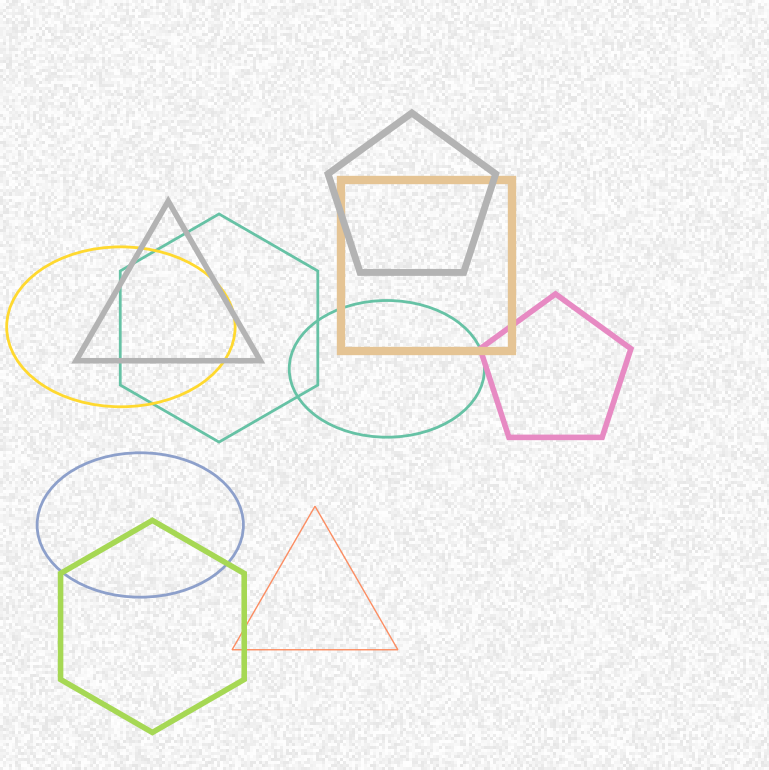[{"shape": "hexagon", "thickness": 1, "radius": 0.74, "center": [0.284, 0.574]}, {"shape": "oval", "thickness": 1, "radius": 0.63, "center": [0.502, 0.521]}, {"shape": "triangle", "thickness": 0.5, "radius": 0.62, "center": [0.409, 0.218]}, {"shape": "oval", "thickness": 1, "radius": 0.67, "center": [0.182, 0.318]}, {"shape": "pentagon", "thickness": 2, "radius": 0.51, "center": [0.721, 0.515]}, {"shape": "hexagon", "thickness": 2, "radius": 0.69, "center": [0.198, 0.186]}, {"shape": "oval", "thickness": 1, "radius": 0.74, "center": [0.157, 0.576]}, {"shape": "square", "thickness": 3, "radius": 0.56, "center": [0.554, 0.655]}, {"shape": "pentagon", "thickness": 2.5, "radius": 0.57, "center": [0.535, 0.739]}, {"shape": "triangle", "thickness": 2, "radius": 0.69, "center": [0.218, 0.601]}]